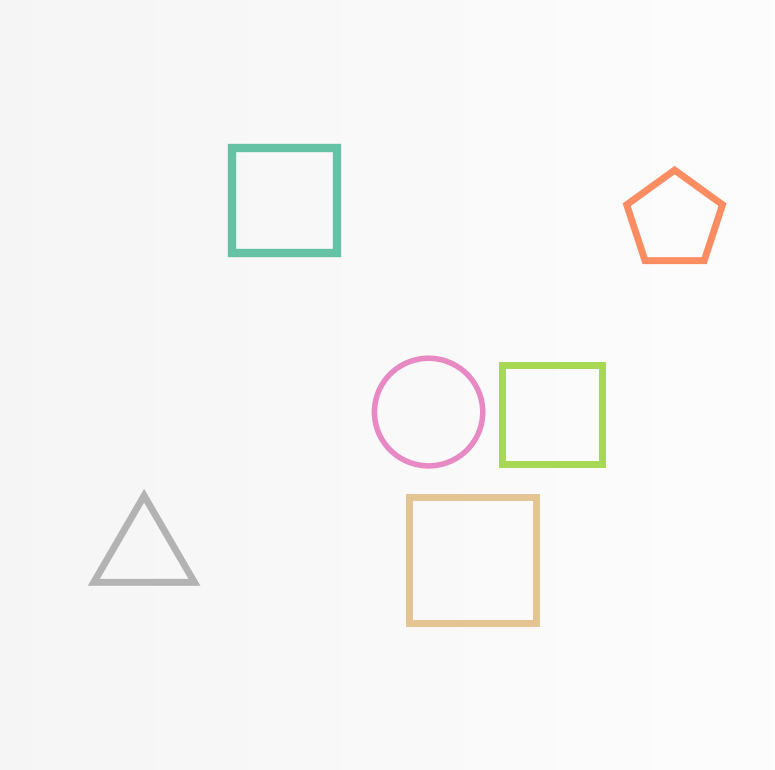[{"shape": "square", "thickness": 3, "radius": 0.34, "center": [0.367, 0.739]}, {"shape": "pentagon", "thickness": 2.5, "radius": 0.32, "center": [0.87, 0.714]}, {"shape": "circle", "thickness": 2, "radius": 0.35, "center": [0.553, 0.465]}, {"shape": "square", "thickness": 2.5, "radius": 0.32, "center": [0.712, 0.461]}, {"shape": "square", "thickness": 2.5, "radius": 0.41, "center": [0.61, 0.272]}, {"shape": "triangle", "thickness": 2.5, "radius": 0.37, "center": [0.186, 0.281]}]